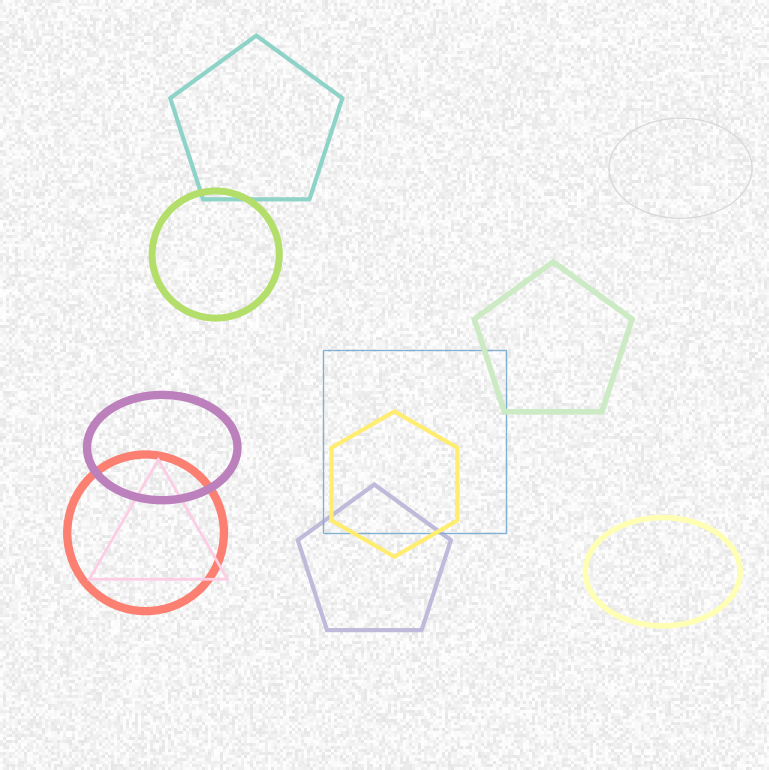[{"shape": "pentagon", "thickness": 1.5, "radius": 0.59, "center": [0.333, 0.836]}, {"shape": "oval", "thickness": 2, "radius": 0.5, "center": [0.861, 0.258]}, {"shape": "pentagon", "thickness": 1.5, "radius": 0.52, "center": [0.486, 0.266]}, {"shape": "circle", "thickness": 3, "radius": 0.51, "center": [0.189, 0.308]}, {"shape": "square", "thickness": 0.5, "radius": 0.59, "center": [0.538, 0.426]}, {"shape": "circle", "thickness": 2.5, "radius": 0.41, "center": [0.28, 0.669]}, {"shape": "triangle", "thickness": 1, "radius": 0.52, "center": [0.206, 0.3]}, {"shape": "oval", "thickness": 0.5, "radius": 0.46, "center": [0.884, 0.781]}, {"shape": "oval", "thickness": 3, "radius": 0.49, "center": [0.211, 0.419]}, {"shape": "pentagon", "thickness": 2, "radius": 0.54, "center": [0.718, 0.552]}, {"shape": "hexagon", "thickness": 1.5, "radius": 0.47, "center": [0.512, 0.371]}]